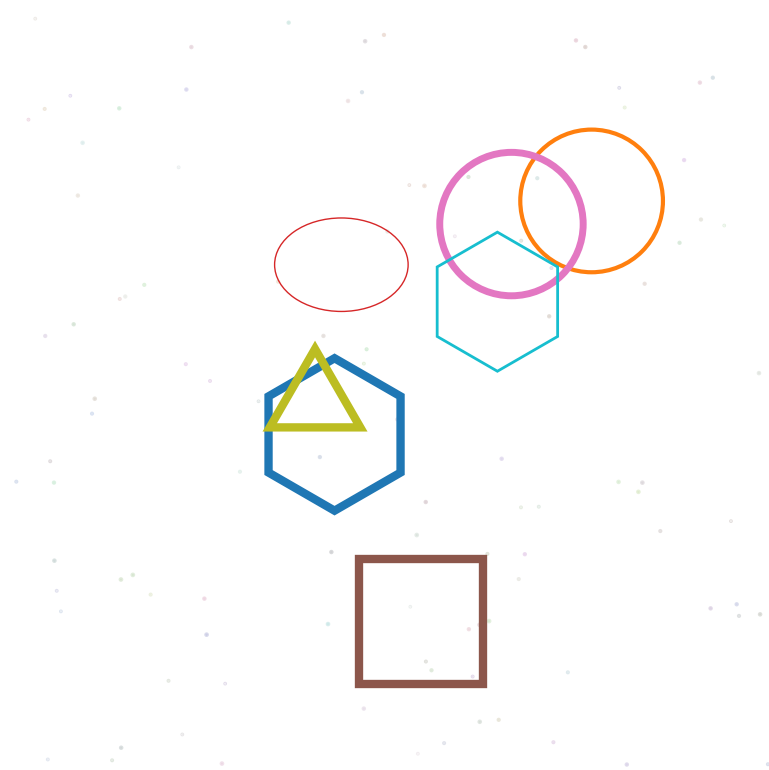[{"shape": "hexagon", "thickness": 3, "radius": 0.49, "center": [0.434, 0.436]}, {"shape": "circle", "thickness": 1.5, "radius": 0.46, "center": [0.768, 0.739]}, {"shape": "oval", "thickness": 0.5, "radius": 0.43, "center": [0.443, 0.656]}, {"shape": "square", "thickness": 3, "radius": 0.4, "center": [0.546, 0.193]}, {"shape": "circle", "thickness": 2.5, "radius": 0.47, "center": [0.664, 0.709]}, {"shape": "triangle", "thickness": 3, "radius": 0.34, "center": [0.409, 0.479]}, {"shape": "hexagon", "thickness": 1, "radius": 0.45, "center": [0.646, 0.608]}]